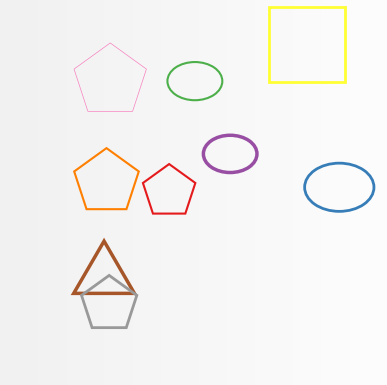[{"shape": "pentagon", "thickness": 1.5, "radius": 0.36, "center": [0.436, 0.503]}, {"shape": "oval", "thickness": 2, "radius": 0.45, "center": [0.876, 0.514]}, {"shape": "oval", "thickness": 1.5, "radius": 0.35, "center": [0.503, 0.789]}, {"shape": "oval", "thickness": 2.5, "radius": 0.35, "center": [0.594, 0.6]}, {"shape": "pentagon", "thickness": 1.5, "radius": 0.44, "center": [0.275, 0.528]}, {"shape": "square", "thickness": 2, "radius": 0.49, "center": [0.792, 0.885]}, {"shape": "triangle", "thickness": 2.5, "radius": 0.45, "center": [0.269, 0.283]}, {"shape": "pentagon", "thickness": 0.5, "radius": 0.49, "center": [0.284, 0.79]}, {"shape": "pentagon", "thickness": 2, "radius": 0.38, "center": [0.282, 0.21]}]